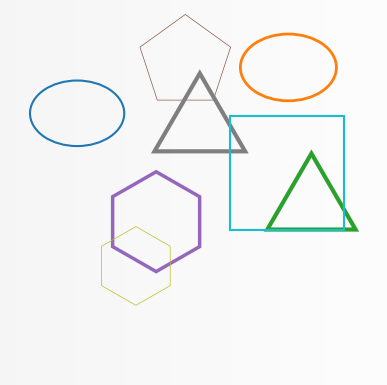[{"shape": "oval", "thickness": 1.5, "radius": 0.61, "center": [0.199, 0.706]}, {"shape": "oval", "thickness": 2, "radius": 0.62, "center": [0.744, 0.825]}, {"shape": "triangle", "thickness": 3, "radius": 0.66, "center": [0.804, 0.47]}, {"shape": "hexagon", "thickness": 2.5, "radius": 0.65, "center": [0.403, 0.424]}, {"shape": "pentagon", "thickness": 0.5, "radius": 0.61, "center": [0.478, 0.839]}, {"shape": "triangle", "thickness": 3, "radius": 0.68, "center": [0.516, 0.674]}, {"shape": "hexagon", "thickness": 0.5, "radius": 0.51, "center": [0.351, 0.309]}, {"shape": "square", "thickness": 1.5, "radius": 0.74, "center": [0.741, 0.551]}]